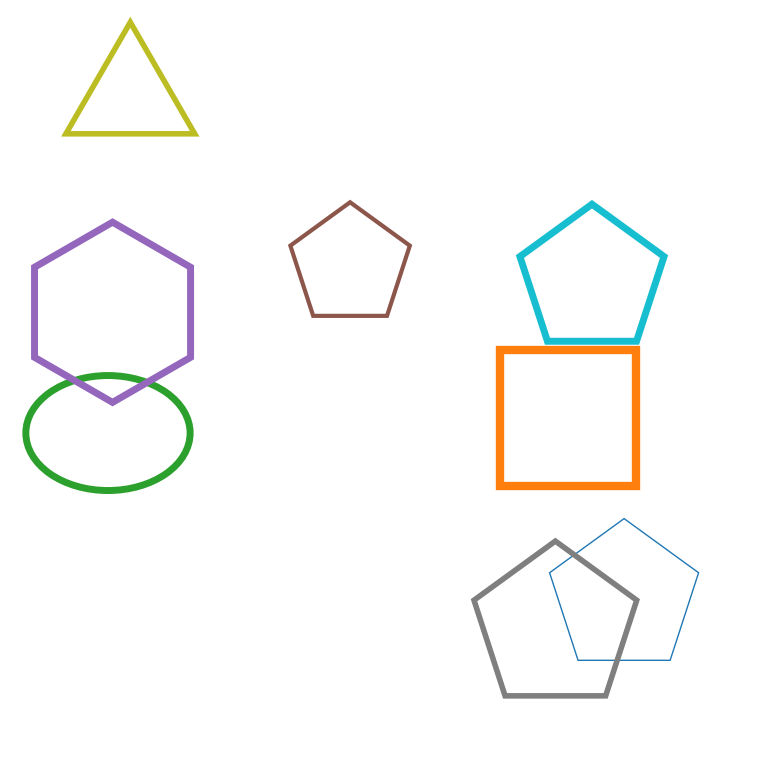[{"shape": "pentagon", "thickness": 0.5, "radius": 0.51, "center": [0.811, 0.225]}, {"shape": "square", "thickness": 3, "radius": 0.44, "center": [0.738, 0.457]}, {"shape": "oval", "thickness": 2.5, "radius": 0.53, "center": [0.14, 0.438]}, {"shape": "hexagon", "thickness": 2.5, "radius": 0.59, "center": [0.146, 0.594]}, {"shape": "pentagon", "thickness": 1.5, "radius": 0.41, "center": [0.455, 0.656]}, {"shape": "pentagon", "thickness": 2, "radius": 0.56, "center": [0.721, 0.186]}, {"shape": "triangle", "thickness": 2, "radius": 0.48, "center": [0.169, 0.875]}, {"shape": "pentagon", "thickness": 2.5, "radius": 0.49, "center": [0.769, 0.636]}]